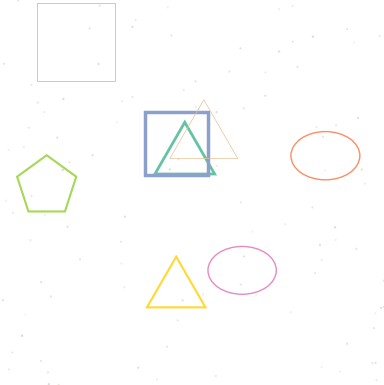[{"shape": "triangle", "thickness": 2, "radius": 0.45, "center": [0.48, 0.593]}, {"shape": "oval", "thickness": 1, "radius": 0.45, "center": [0.845, 0.596]}, {"shape": "square", "thickness": 2.5, "radius": 0.41, "center": [0.459, 0.628]}, {"shape": "oval", "thickness": 1, "radius": 0.44, "center": [0.629, 0.298]}, {"shape": "pentagon", "thickness": 1.5, "radius": 0.4, "center": [0.121, 0.516]}, {"shape": "triangle", "thickness": 1.5, "radius": 0.44, "center": [0.458, 0.246]}, {"shape": "triangle", "thickness": 0.5, "radius": 0.51, "center": [0.529, 0.639]}, {"shape": "square", "thickness": 0.5, "radius": 0.51, "center": [0.197, 0.89]}]